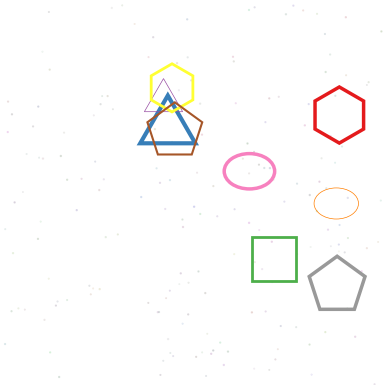[{"shape": "hexagon", "thickness": 2.5, "radius": 0.36, "center": [0.881, 0.701]}, {"shape": "triangle", "thickness": 3, "radius": 0.41, "center": [0.436, 0.669]}, {"shape": "square", "thickness": 2, "radius": 0.29, "center": [0.711, 0.328]}, {"shape": "triangle", "thickness": 0.5, "radius": 0.29, "center": [0.425, 0.739]}, {"shape": "oval", "thickness": 0.5, "radius": 0.29, "center": [0.873, 0.472]}, {"shape": "hexagon", "thickness": 2, "radius": 0.31, "center": [0.447, 0.772]}, {"shape": "pentagon", "thickness": 1.5, "radius": 0.37, "center": [0.454, 0.659]}, {"shape": "oval", "thickness": 2.5, "radius": 0.33, "center": [0.648, 0.555]}, {"shape": "pentagon", "thickness": 2.5, "radius": 0.38, "center": [0.876, 0.258]}]